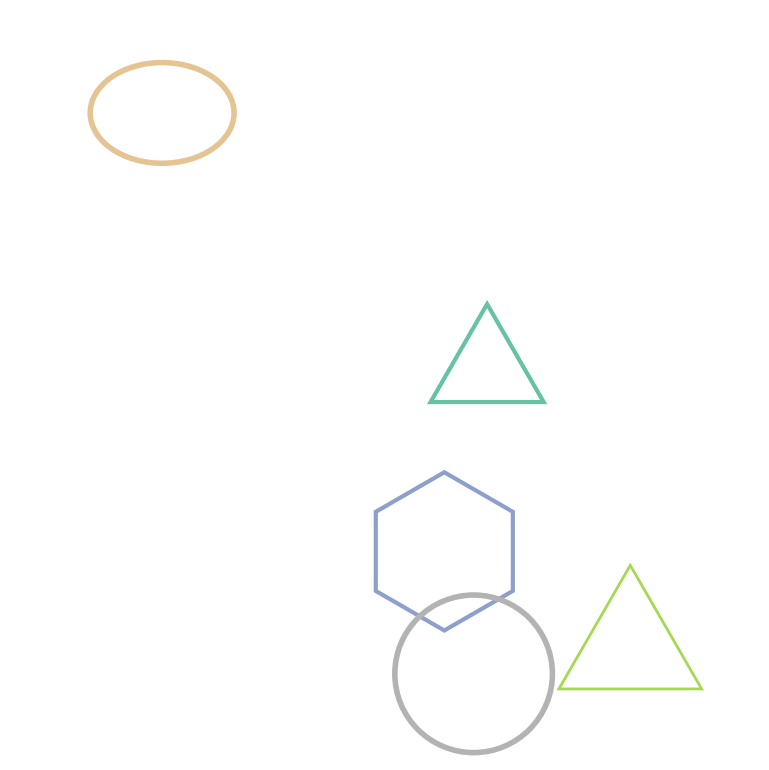[{"shape": "triangle", "thickness": 1.5, "radius": 0.42, "center": [0.633, 0.52]}, {"shape": "hexagon", "thickness": 1.5, "radius": 0.51, "center": [0.577, 0.284]}, {"shape": "triangle", "thickness": 1, "radius": 0.54, "center": [0.819, 0.159]}, {"shape": "oval", "thickness": 2, "radius": 0.47, "center": [0.211, 0.853]}, {"shape": "circle", "thickness": 2, "radius": 0.51, "center": [0.615, 0.125]}]